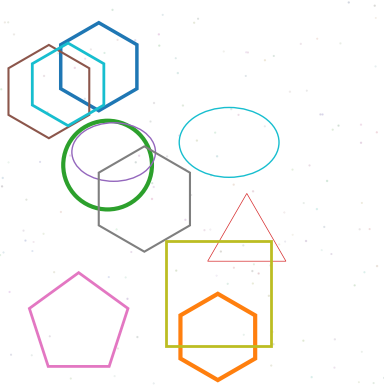[{"shape": "hexagon", "thickness": 2.5, "radius": 0.57, "center": [0.257, 0.827]}, {"shape": "hexagon", "thickness": 3, "radius": 0.56, "center": [0.566, 0.125]}, {"shape": "circle", "thickness": 3, "radius": 0.58, "center": [0.279, 0.571]}, {"shape": "triangle", "thickness": 0.5, "radius": 0.59, "center": [0.641, 0.38]}, {"shape": "oval", "thickness": 1, "radius": 0.54, "center": [0.295, 0.605]}, {"shape": "hexagon", "thickness": 1.5, "radius": 0.61, "center": [0.127, 0.762]}, {"shape": "pentagon", "thickness": 2, "radius": 0.67, "center": [0.204, 0.157]}, {"shape": "hexagon", "thickness": 1.5, "radius": 0.68, "center": [0.375, 0.483]}, {"shape": "square", "thickness": 2, "radius": 0.68, "center": [0.566, 0.238]}, {"shape": "oval", "thickness": 1, "radius": 0.65, "center": [0.595, 0.63]}, {"shape": "hexagon", "thickness": 2, "radius": 0.54, "center": [0.177, 0.781]}]